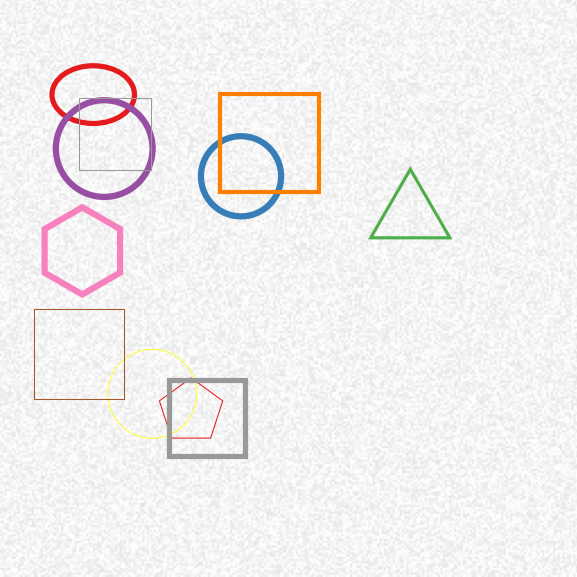[{"shape": "pentagon", "thickness": 0.5, "radius": 0.29, "center": [0.331, 0.287]}, {"shape": "oval", "thickness": 2.5, "radius": 0.36, "center": [0.161, 0.835]}, {"shape": "circle", "thickness": 3, "radius": 0.35, "center": [0.417, 0.694]}, {"shape": "triangle", "thickness": 1.5, "radius": 0.4, "center": [0.71, 0.627]}, {"shape": "circle", "thickness": 3, "radius": 0.42, "center": [0.18, 0.742]}, {"shape": "square", "thickness": 2, "radius": 0.43, "center": [0.466, 0.752]}, {"shape": "circle", "thickness": 0.5, "radius": 0.38, "center": [0.264, 0.317]}, {"shape": "square", "thickness": 0.5, "radius": 0.39, "center": [0.137, 0.386]}, {"shape": "hexagon", "thickness": 3, "radius": 0.38, "center": [0.143, 0.565]}, {"shape": "square", "thickness": 0.5, "radius": 0.31, "center": [0.2, 0.768]}, {"shape": "square", "thickness": 2.5, "radius": 0.33, "center": [0.358, 0.275]}]